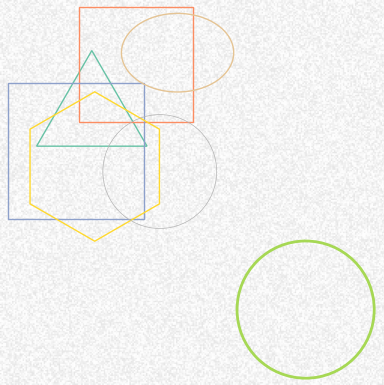[{"shape": "triangle", "thickness": 1, "radius": 0.83, "center": [0.238, 0.703]}, {"shape": "square", "thickness": 1, "radius": 0.74, "center": [0.353, 0.833]}, {"shape": "square", "thickness": 1, "radius": 0.88, "center": [0.198, 0.608]}, {"shape": "circle", "thickness": 2, "radius": 0.89, "center": [0.794, 0.196]}, {"shape": "hexagon", "thickness": 1, "radius": 0.97, "center": [0.246, 0.568]}, {"shape": "oval", "thickness": 1, "radius": 0.73, "center": [0.461, 0.863]}, {"shape": "circle", "thickness": 0.5, "radius": 0.74, "center": [0.415, 0.554]}]